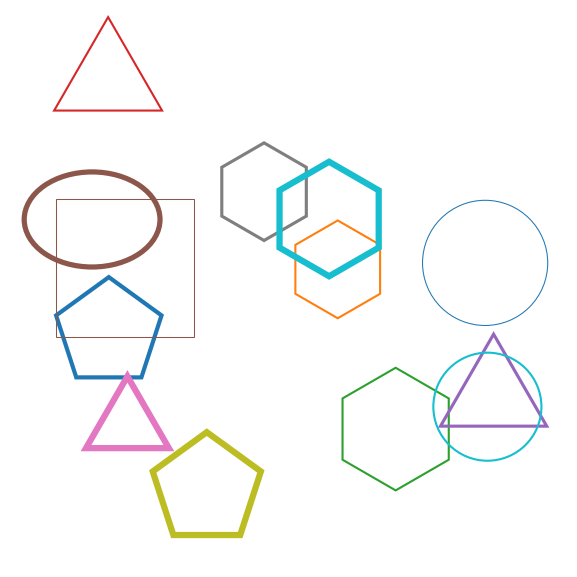[{"shape": "circle", "thickness": 0.5, "radius": 0.54, "center": [0.84, 0.544]}, {"shape": "pentagon", "thickness": 2, "radius": 0.48, "center": [0.188, 0.423]}, {"shape": "hexagon", "thickness": 1, "radius": 0.42, "center": [0.585, 0.533]}, {"shape": "hexagon", "thickness": 1, "radius": 0.53, "center": [0.685, 0.256]}, {"shape": "triangle", "thickness": 1, "radius": 0.54, "center": [0.187, 0.862]}, {"shape": "triangle", "thickness": 1.5, "radius": 0.53, "center": [0.855, 0.314]}, {"shape": "oval", "thickness": 2.5, "radius": 0.59, "center": [0.159, 0.619]}, {"shape": "square", "thickness": 0.5, "radius": 0.6, "center": [0.217, 0.535]}, {"shape": "triangle", "thickness": 3, "radius": 0.41, "center": [0.221, 0.265]}, {"shape": "hexagon", "thickness": 1.5, "radius": 0.42, "center": [0.457, 0.667]}, {"shape": "pentagon", "thickness": 3, "radius": 0.49, "center": [0.358, 0.152]}, {"shape": "hexagon", "thickness": 3, "radius": 0.5, "center": [0.57, 0.62]}, {"shape": "circle", "thickness": 1, "radius": 0.47, "center": [0.844, 0.295]}]